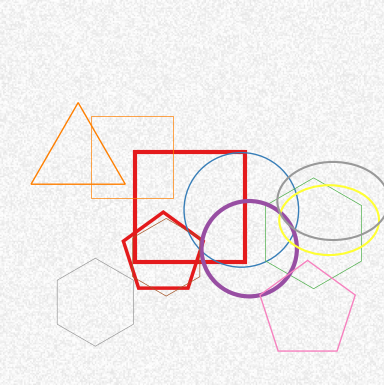[{"shape": "pentagon", "thickness": 2.5, "radius": 0.55, "center": [0.424, 0.34]}, {"shape": "square", "thickness": 3, "radius": 0.71, "center": [0.494, 0.463]}, {"shape": "circle", "thickness": 1, "radius": 0.74, "center": [0.627, 0.455]}, {"shape": "hexagon", "thickness": 0.5, "radius": 0.72, "center": [0.815, 0.394]}, {"shape": "circle", "thickness": 3, "radius": 0.62, "center": [0.647, 0.354]}, {"shape": "square", "thickness": 0.5, "radius": 0.53, "center": [0.343, 0.593]}, {"shape": "triangle", "thickness": 1, "radius": 0.71, "center": [0.203, 0.592]}, {"shape": "oval", "thickness": 1.5, "radius": 0.65, "center": [0.855, 0.428]}, {"shape": "hexagon", "thickness": 0.5, "radius": 0.5, "center": [0.432, 0.332]}, {"shape": "pentagon", "thickness": 1, "radius": 0.65, "center": [0.799, 0.193]}, {"shape": "oval", "thickness": 1.5, "radius": 0.72, "center": [0.865, 0.478]}, {"shape": "hexagon", "thickness": 0.5, "radius": 0.57, "center": [0.248, 0.215]}]